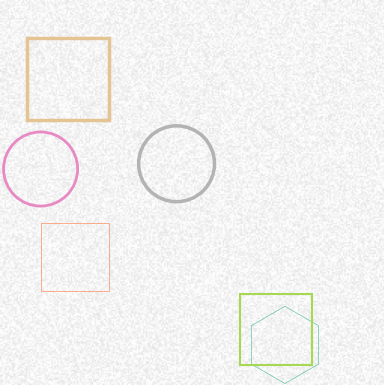[{"shape": "hexagon", "thickness": 0.5, "radius": 0.5, "center": [0.74, 0.104]}, {"shape": "square", "thickness": 0.5, "radius": 0.44, "center": [0.194, 0.331]}, {"shape": "circle", "thickness": 2, "radius": 0.48, "center": [0.105, 0.561]}, {"shape": "square", "thickness": 1.5, "radius": 0.46, "center": [0.717, 0.145]}, {"shape": "square", "thickness": 2.5, "radius": 0.53, "center": [0.176, 0.795]}, {"shape": "circle", "thickness": 2.5, "radius": 0.49, "center": [0.459, 0.575]}]